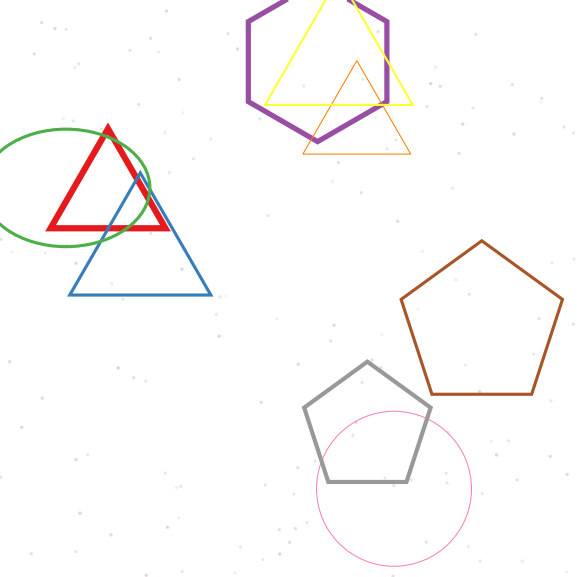[{"shape": "triangle", "thickness": 3, "radius": 0.57, "center": [0.187, 0.661]}, {"shape": "triangle", "thickness": 1.5, "radius": 0.71, "center": [0.243, 0.559]}, {"shape": "oval", "thickness": 1.5, "radius": 0.73, "center": [0.114, 0.674]}, {"shape": "hexagon", "thickness": 2.5, "radius": 0.69, "center": [0.55, 0.892]}, {"shape": "triangle", "thickness": 0.5, "radius": 0.54, "center": [0.618, 0.786]}, {"shape": "triangle", "thickness": 1, "radius": 0.74, "center": [0.587, 0.891]}, {"shape": "pentagon", "thickness": 1.5, "radius": 0.73, "center": [0.834, 0.435]}, {"shape": "circle", "thickness": 0.5, "radius": 0.67, "center": [0.682, 0.153]}, {"shape": "pentagon", "thickness": 2, "radius": 0.58, "center": [0.636, 0.258]}]